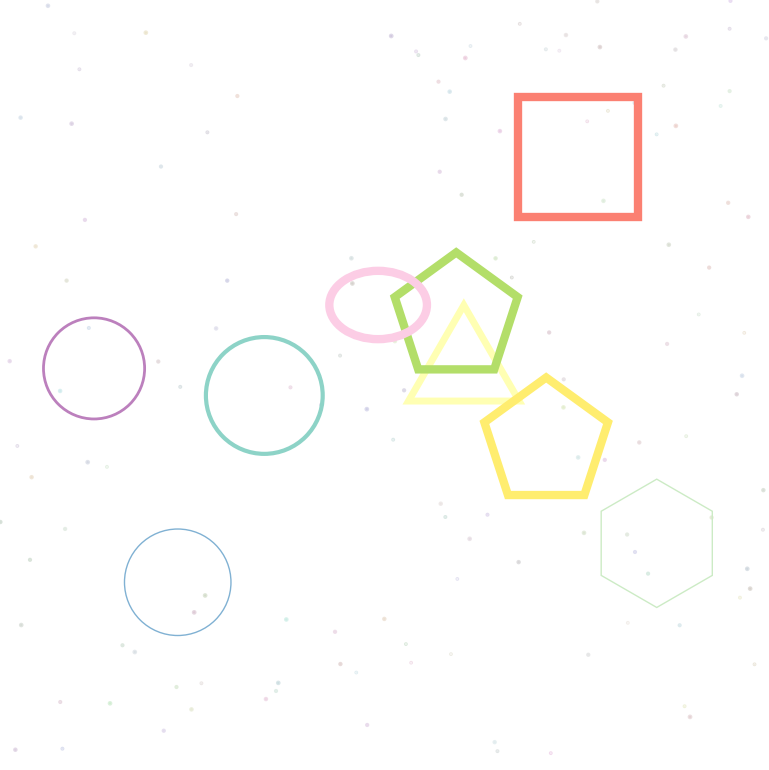[{"shape": "circle", "thickness": 1.5, "radius": 0.38, "center": [0.343, 0.486]}, {"shape": "triangle", "thickness": 2.5, "radius": 0.41, "center": [0.602, 0.521]}, {"shape": "square", "thickness": 3, "radius": 0.39, "center": [0.751, 0.796]}, {"shape": "circle", "thickness": 0.5, "radius": 0.35, "center": [0.231, 0.244]}, {"shape": "pentagon", "thickness": 3, "radius": 0.42, "center": [0.592, 0.588]}, {"shape": "oval", "thickness": 3, "radius": 0.32, "center": [0.491, 0.604]}, {"shape": "circle", "thickness": 1, "radius": 0.33, "center": [0.122, 0.522]}, {"shape": "hexagon", "thickness": 0.5, "radius": 0.42, "center": [0.853, 0.294]}, {"shape": "pentagon", "thickness": 3, "radius": 0.42, "center": [0.709, 0.425]}]